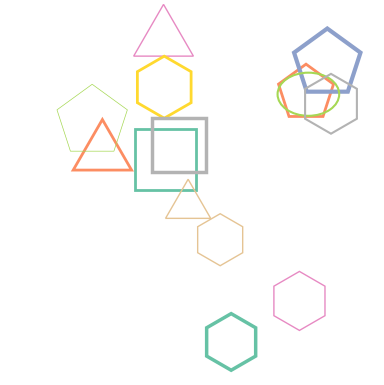[{"shape": "hexagon", "thickness": 2.5, "radius": 0.37, "center": [0.6, 0.112]}, {"shape": "square", "thickness": 2, "radius": 0.4, "center": [0.43, 0.586]}, {"shape": "triangle", "thickness": 2, "radius": 0.44, "center": [0.266, 0.602]}, {"shape": "pentagon", "thickness": 2, "radius": 0.38, "center": [0.795, 0.758]}, {"shape": "pentagon", "thickness": 3, "radius": 0.45, "center": [0.85, 0.835]}, {"shape": "hexagon", "thickness": 1, "radius": 0.38, "center": [0.778, 0.218]}, {"shape": "triangle", "thickness": 1, "radius": 0.45, "center": [0.425, 0.899]}, {"shape": "oval", "thickness": 1.5, "radius": 0.4, "center": [0.801, 0.755]}, {"shape": "pentagon", "thickness": 0.5, "radius": 0.48, "center": [0.239, 0.685]}, {"shape": "hexagon", "thickness": 2, "radius": 0.4, "center": [0.427, 0.773]}, {"shape": "triangle", "thickness": 1, "radius": 0.34, "center": [0.489, 0.467]}, {"shape": "hexagon", "thickness": 1, "radius": 0.34, "center": [0.572, 0.377]}, {"shape": "square", "thickness": 2.5, "radius": 0.35, "center": [0.465, 0.623]}, {"shape": "hexagon", "thickness": 1.5, "radius": 0.39, "center": [0.86, 0.73]}]